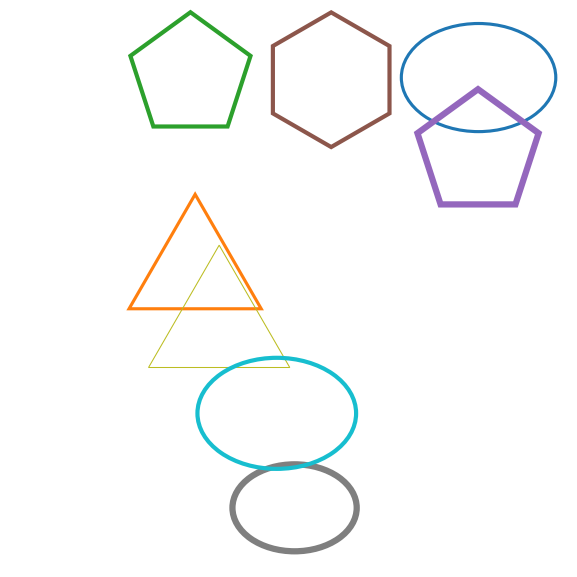[{"shape": "oval", "thickness": 1.5, "radius": 0.67, "center": [0.829, 0.865]}, {"shape": "triangle", "thickness": 1.5, "radius": 0.66, "center": [0.338, 0.531]}, {"shape": "pentagon", "thickness": 2, "radius": 0.55, "center": [0.33, 0.869]}, {"shape": "pentagon", "thickness": 3, "radius": 0.55, "center": [0.828, 0.734]}, {"shape": "hexagon", "thickness": 2, "radius": 0.58, "center": [0.573, 0.861]}, {"shape": "oval", "thickness": 3, "radius": 0.54, "center": [0.51, 0.12]}, {"shape": "triangle", "thickness": 0.5, "radius": 0.71, "center": [0.379, 0.433]}, {"shape": "oval", "thickness": 2, "radius": 0.69, "center": [0.479, 0.283]}]